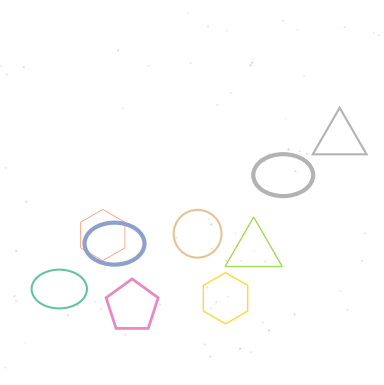[{"shape": "oval", "thickness": 1.5, "radius": 0.36, "center": [0.154, 0.249]}, {"shape": "hexagon", "thickness": 0.5, "radius": 0.33, "center": [0.267, 0.39]}, {"shape": "oval", "thickness": 3, "radius": 0.39, "center": [0.297, 0.367]}, {"shape": "pentagon", "thickness": 2, "radius": 0.36, "center": [0.343, 0.205]}, {"shape": "triangle", "thickness": 1, "radius": 0.43, "center": [0.659, 0.35]}, {"shape": "hexagon", "thickness": 1, "radius": 0.33, "center": [0.586, 0.225]}, {"shape": "circle", "thickness": 1.5, "radius": 0.31, "center": [0.513, 0.393]}, {"shape": "oval", "thickness": 3, "radius": 0.39, "center": [0.736, 0.545]}, {"shape": "triangle", "thickness": 1.5, "radius": 0.4, "center": [0.882, 0.64]}]